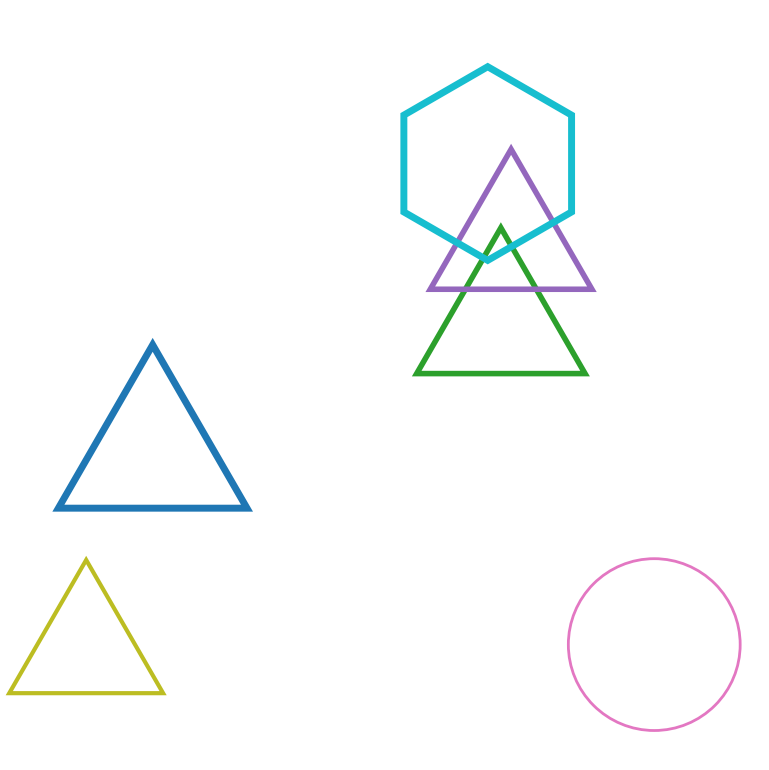[{"shape": "triangle", "thickness": 2.5, "radius": 0.71, "center": [0.198, 0.411]}, {"shape": "triangle", "thickness": 2, "radius": 0.63, "center": [0.65, 0.578]}, {"shape": "triangle", "thickness": 2, "radius": 0.61, "center": [0.664, 0.685]}, {"shape": "circle", "thickness": 1, "radius": 0.56, "center": [0.85, 0.163]}, {"shape": "triangle", "thickness": 1.5, "radius": 0.58, "center": [0.112, 0.157]}, {"shape": "hexagon", "thickness": 2.5, "radius": 0.63, "center": [0.633, 0.788]}]